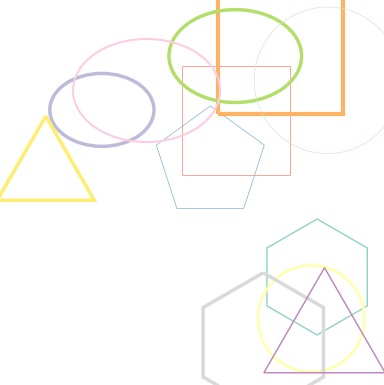[{"shape": "hexagon", "thickness": 1, "radius": 0.75, "center": [0.824, 0.281]}, {"shape": "circle", "thickness": 2, "radius": 0.69, "center": [0.808, 0.172]}, {"shape": "oval", "thickness": 2.5, "radius": 0.68, "center": [0.265, 0.715]}, {"shape": "square", "thickness": 0.5, "radius": 0.7, "center": [0.613, 0.687]}, {"shape": "pentagon", "thickness": 0.5, "radius": 0.74, "center": [0.546, 0.577]}, {"shape": "square", "thickness": 3, "radius": 0.81, "center": [0.728, 0.866]}, {"shape": "oval", "thickness": 2.5, "radius": 0.86, "center": [0.611, 0.854]}, {"shape": "oval", "thickness": 1.5, "radius": 0.96, "center": [0.381, 0.765]}, {"shape": "hexagon", "thickness": 2.5, "radius": 0.9, "center": [0.684, 0.111]}, {"shape": "triangle", "thickness": 1, "radius": 0.91, "center": [0.843, 0.123]}, {"shape": "circle", "thickness": 0.5, "radius": 0.95, "center": [0.851, 0.791]}, {"shape": "triangle", "thickness": 2.5, "radius": 0.73, "center": [0.119, 0.553]}]